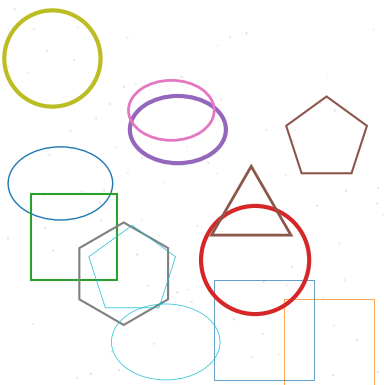[{"shape": "oval", "thickness": 1, "radius": 0.68, "center": [0.157, 0.524]}, {"shape": "square", "thickness": 0.5, "radius": 0.65, "center": [0.686, 0.143]}, {"shape": "square", "thickness": 0.5, "radius": 0.58, "center": [0.855, 0.106]}, {"shape": "square", "thickness": 1.5, "radius": 0.56, "center": [0.192, 0.385]}, {"shape": "circle", "thickness": 3, "radius": 0.7, "center": [0.663, 0.325]}, {"shape": "oval", "thickness": 3, "radius": 0.62, "center": [0.462, 0.663]}, {"shape": "triangle", "thickness": 2, "radius": 0.6, "center": [0.653, 0.449]}, {"shape": "pentagon", "thickness": 1.5, "radius": 0.55, "center": [0.848, 0.639]}, {"shape": "oval", "thickness": 2, "radius": 0.56, "center": [0.445, 0.713]}, {"shape": "hexagon", "thickness": 1.5, "radius": 0.67, "center": [0.321, 0.289]}, {"shape": "circle", "thickness": 3, "radius": 0.63, "center": [0.136, 0.848]}, {"shape": "oval", "thickness": 0.5, "radius": 0.7, "center": [0.431, 0.112]}, {"shape": "pentagon", "thickness": 0.5, "radius": 0.59, "center": [0.343, 0.296]}]